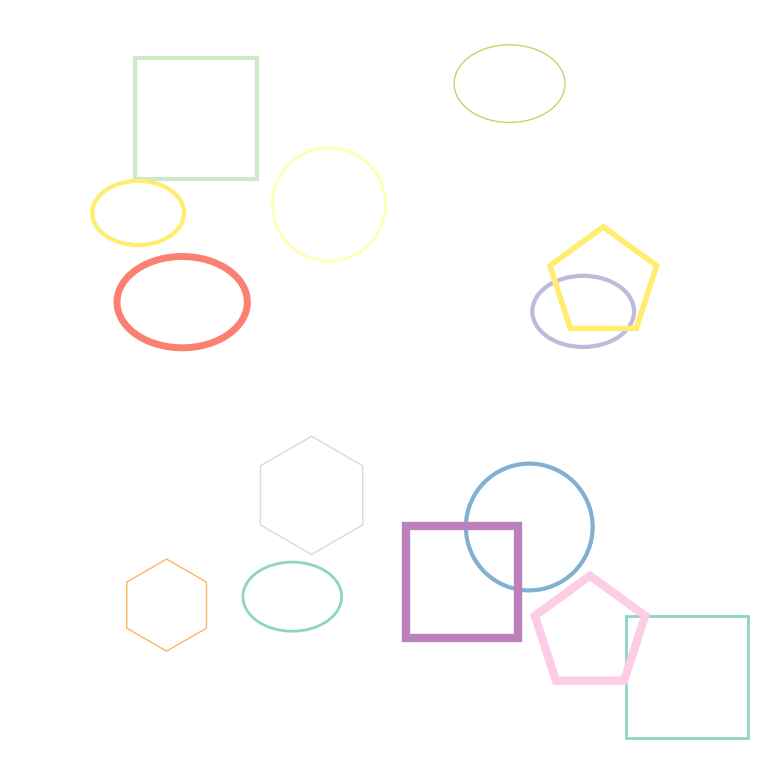[{"shape": "square", "thickness": 1, "radius": 0.4, "center": [0.893, 0.12]}, {"shape": "oval", "thickness": 1, "radius": 0.32, "center": [0.38, 0.225]}, {"shape": "circle", "thickness": 1, "radius": 0.37, "center": [0.427, 0.735]}, {"shape": "oval", "thickness": 1.5, "radius": 0.33, "center": [0.757, 0.596]}, {"shape": "oval", "thickness": 2.5, "radius": 0.42, "center": [0.237, 0.608]}, {"shape": "circle", "thickness": 1.5, "radius": 0.41, "center": [0.687, 0.316]}, {"shape": "hexagon", "thickness": 0.5, "radius": 0.3, "center": [0.216, 0.214]}, {"shape": "oval", "thickness": 0.5, "radius": 0.36, "center": [0.662, 0.891]}, {"shape": "pentagon", "thickness": 3, "radius": 0.38, "center": [0.766, 0.177]}, {"shape": "hexagon", "thickness": 0.5, "radius": 0.38, "center": [0.405, 0.357]}, {"shape": "square", "thickness": 3, "radius": 0.36, "center": [0.6, 0.244]}, {"shape": "square", "thickness": 1.5, "radius": 0.39, "center": [0.255, 0.846]}, {"shape": "pentagon", "thickness": 2, "radius": 0.36, "center": [0.783, 0.633]}, {"shape": "oval", "thickness": 1.5, "radius": 0.3, "center": [0.179, 0.723]}]